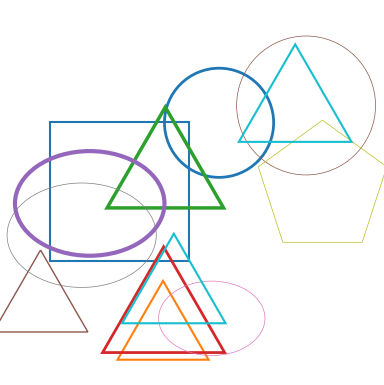[{"shape": "square", "thickness": 1.5, "radius": 0.9, "center": [0.31, 0.502]}, {"shape": "circle", "thickness": 2, "radius": 0.71, "center": [0.569, 0.681]}, {"shape": "triangle", "thickness": 1.5, "radius": 0.68, "center": [0.423, 0.134]}, {"shape": "triangle", "thickness": 2.5, "radius": 0.87, "center": [0.429, 0.547]}, {"shape": "triangle", "thickness": 2, "radius": 0.92, "center": [0.425, 0.176]}, {"shape": "oval", "thickness": 3, "radius": 0.97, "center": [0.233, 0.472]}, {"shape": "circle", "thickness": 0.5, "radius": 0.9, "center": [0.795, 0.726]}, {"shape": "triangle", "thickness": 1, "radius": 0.71, "center": [0.105, 0.209]}, {"shape": "oval", "thickness": 0.5, "radius": 0.69, "center": [0.55, 0.173]}, {"shape": "oval", "thickness": 0.5, "radius": 0.97, "center": [0.212, 0.389]}, {"shape": "pentagon", "thickness": 0.5, "radius": 0.88, "center": [0.838, 0.513]}, {"shape": "triangle", "thickness": 1.5, "radius": 0.84, "center": [0.767, 0.716]}, {"shape": "triangle", "thickness": 1.5, "radius": 0.78, "center": [0.452, 0.238]}]